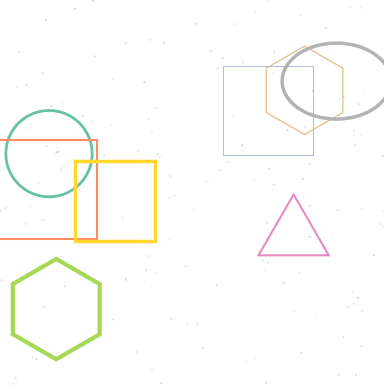[{"shape": "circle", "thickness": 2, "radius": 0.56, "center": [0.127, 0.601]}, {"shape": "square", "thickness": 1.5, "radius": 0.64, "center": [0.124, 0.507]}, {"shape": "square", "thickness": 0.5, "radius": 0.58, "center": [0.696, 0.712]}, {"shape": "triangle", "thickness": 1.5, "radius": 0.53, "center": [0.763, 0.389]}, {"shape": "hexagon", "thickness": 3, "radius": 0.65, "center": [0.146, 0.197]}, {"shape": "square", "thickness": 2.5, "radius": 0.52, "center": [0.298, 0.477]}, {"shape": "hexagon", "thickness": 1, "radius": 0.57, "center": [0.791, 0.765]}, {"shape": "oval", "thickness": 2.5, "radius": 0.7, "center": [0.874, 0.789]}]